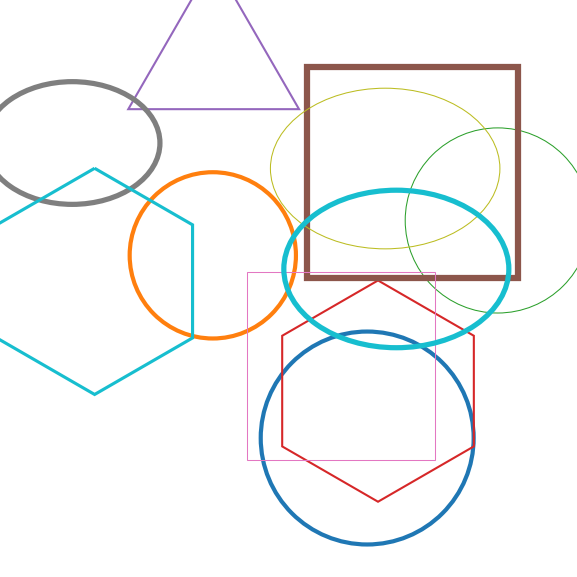[{"shape": "circle", "thickness": 2, "radius": 0.92, "center": [0.636, 0.241]}, {"shape": "circle", "thickness": 2, "radius": 0.72, "center": [0.368, 0.557]}, {"shape": "circle", "thickness": 0.5, "radius": 0.8, "center": [0.862, 0.617]}, {"shape": "hexagon", "thickness": 1, "radius": 0.96, "center": [0.655, 0.322]}, {"shape": "triangle", "thickness": 1, "radius": 0.85, "center": [0.37, 0.895]}, {"shape": "square", "thickness": 3, "radius": 0.91, "center": [0.715, 0.7]}, {"shape": "square", "thickness": 0.5, "radius": 0.82, "center": [0.591, 0.366]}, {"shape": "oval", "thickness": 2.5, "radius": 0.76, "center": [0.125, 0.751]}, {"shape": "oval", "thickness": 0.5, "radius": 0.99, "center": [0.667, 0.707]}, {"shape": "oval", "thickness": 2.5, "radius": 0.97, "center": [0.686, 0.533]}, {"shape": "hexagon", "thickness": 1.5, "radius": 0.98, "center": [0.164, 0.512]}]